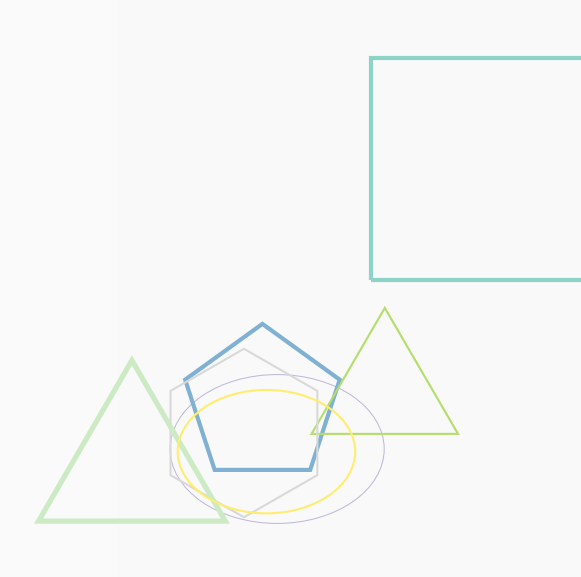[{"shape": "square", "thickness": 2, "radius": 0.96, "center": [0.832, 0.707]}, {"shape": "oval", "thickness": 0.5, "radius": 0.92, "center": [0.477, 0.222]}, {"shape": "pentagon", "thickness": 2, "radius": 0.7, "center": [0.451, 0.299]}, {"shape": "triangle", "thickness": 1, "radius": 0.73, "center": [0.662, 0.321]}, {"shape": "hexagon", "thickness": 1, "radius": 0.73, "center": [0.42, 0.249]}, {"shape": "triangle", "thickness": 2.5, "radius": 0.93, "center": [0.227, 0.19]}, {"shape": "oval", "thickness": 1, "radius": 0.76, "center": [0.458, 0.217]}]